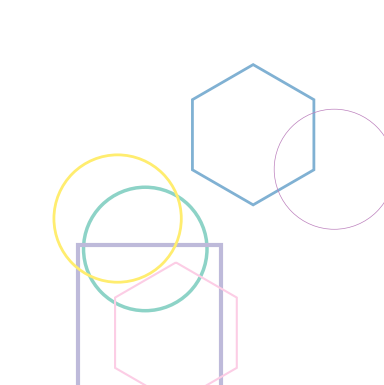[{"shape": "circle", "thickness": 2.5, "radius": 0.8, "center": [0.377, 0.353]}, {"shape": "square", "thickness": 3, "radius": 0.93, "center": [0.388, 0.178]}, {"shape": "hexagon", "thickness": 2, "radius": 0.91, "center": [0.658, 0.65]}, {"shape": "hexagon", "thickness": 1.5, "radius": 0.91, "center": [0.457, 0.136]}, {"shape": "circle", "thickness": 0.5, "radius": 0.78, "center": [0.868, 0.56]}, {"shape": "circle", "thickness": 2, "radius": 0.83, "center": [0.305, 0.432]}]